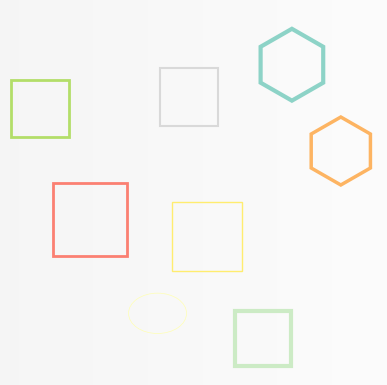[{"shape": "hexagon", "thickness": 3, "radius": 0.47, "center": [0.753, 0.832]}, {"shape": "oval", "thickness": 0.5, "radius": 0.37, "center": [0.407, 0.186]}, {"shape": "square", "thickness": 2, "radius": 0.48, "center": [0.232, 0.43]}, {"shape": "hexagon", "thickness": 2.5, "radius": 0.44, "center": [0.88, 0.608]}, {"shape": "square", "thickness": 2, "radius": 0.37, "center": [0.102, 0.718]}, {"shape": "square", "thickness": 1.5, "radius": 0.38, "center": [0.488, 0.748]}, {"shape": "square", "thickness": 3, "radius": 0.36, "center": [0.678, 0.121]}, {"shape": "square", "thickness": 1, "radius": 0.45, "center": [0.534, 0.385]}]